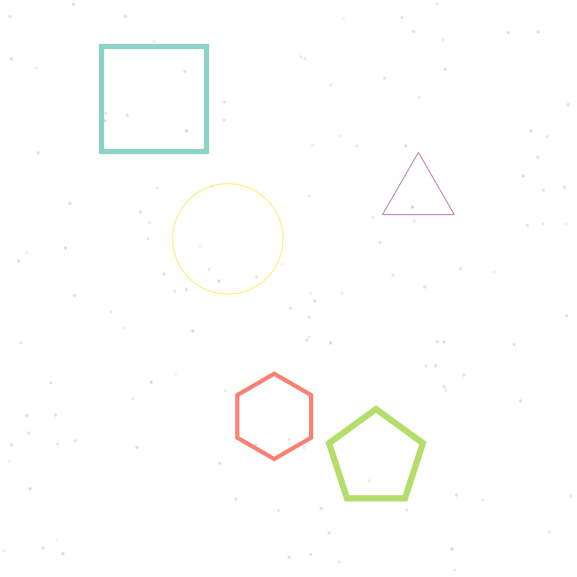[{"shape": "square", "thickness": 2.5, "radius": 0.45, "center": [0.265, 0.829]}, {"shape": "hexagon", "thickness": 2, "radius": 0.37, "center": [0.475, 0.278]}, {"shape": "pentagon", "thickness": 3, "radius": 0.43, "center": [0.651, 0.205]}, {"shape": "triangle", "thickness": 0.5, "radius": 0.36, "center": [0.725, 0.663]}, {"shape": "circle", "thickness": 0.5, "radius": 0.48, "center": [0.395, 0.585]}]